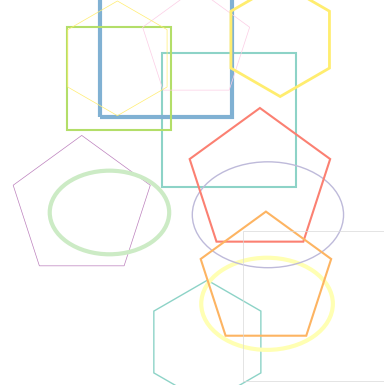[{"shape": "hexagon", "thickness": 1, "radius": 0.8, "center": [0.539, 0.112]}, {"shape": "square", "thickness": 1.5, "radius": 0.87, "center": [0.594, 0.688]}, {"shape": "oval", "thickness": 3, "radius": 0.85, "center": [0.694, 0.211]}, {"shape": "oval", "thickness": 1, "radius": 0.98, "center": [0.696, 0.442]}, {"shape": "pentagon", "thickness": 1.5, "radius": 0.96, "center": [0.675, 0.528]}, {"shape": "square", "thickness": 3, "radius": 0.86, "center": [0.431, 0.867]}, {"shape": "pentagon", "thickness": 1.5, "radius": 0.89, "center": [0.691, 0.272]}, {"shape": "square", "thickness": 1.5, "radius": 0.67, "center": [0.31, 0.796]}, {"shape": "pentagon", "thickness": 0.5, "radius": 0.73, "center": [0.509, 0.884]}, {"shape": "square", "thickness": 0.5, "radius": 0.97, "center": [0.826, 0.206]}, {"shape": "pentagon", "thickness": 0.5, "radius": 0.94, "center": [0.212, 0.461]}, {"shape": "oval", "thickness": 3, "radius": 0.78, "center": [0.284, 0.448]}, {"shape": "hexagon", "thickness": 0.5, "radius": 0.74, "center": [0.305, 0.848]}, {"shape": "hexagon", "thickness": 2, "radius": 0.74, "center": [0.728, 0.897]}]